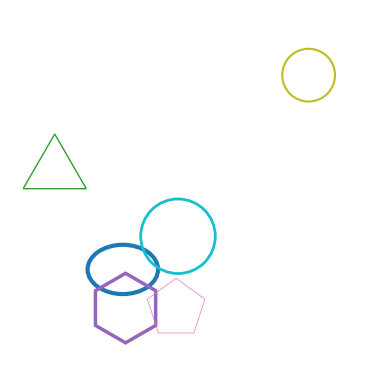[{"shape": "oval", "thickness": 3, "radius": 0.46, "center": [0.319, 0.3]}, {"shape": "triangle", "thickness": 1, "radius": 0.47, "center": [0.142, 0.557]}, {"shape": "hexagon", "thickness": 2.5, "radius": 0.45, "center": [0.326, 0.2]}, {"shape": "pentagon", "thickness": 0.5, "radius": 0.39, "center": [0.458, 0.199]}, {"shape": "circle", "thickness": 1.5, "radius": 0.34, "center": [0.802, 0.805]}, {"shape": "circle", "thickness": 2, "radius": 0.48, "center": [0.462, 0.386]}]